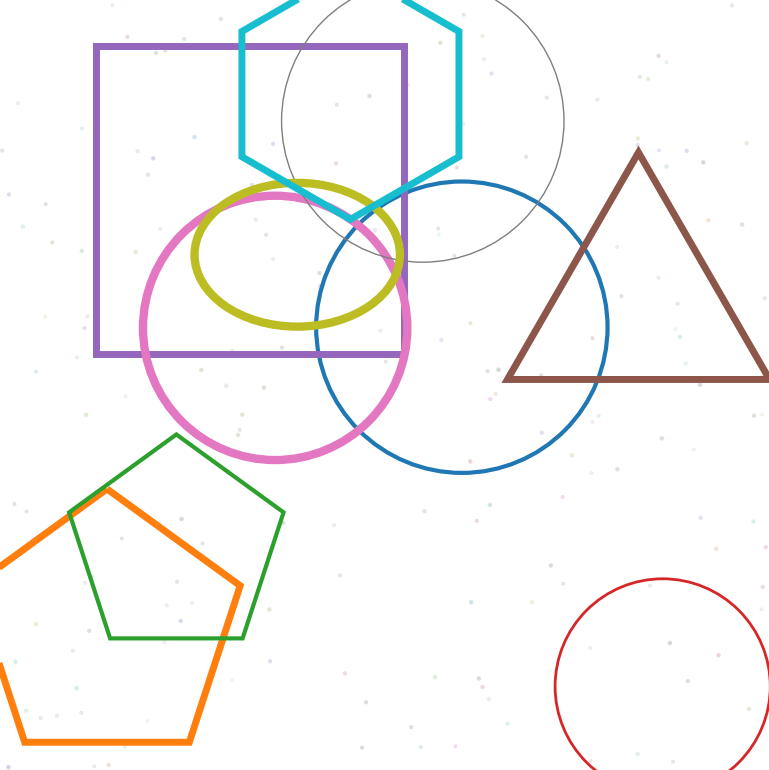[{"shape": "circle", "thickness": 1.5, "radius": 0.95, "center": [0.6, 0.575]}, {"shape": "pentagon", "thickness": 2.5, "radius": 0.91, "center": [0.139, 0.183]}, {"shape": "pentagon", "thickness": 1.5, "radius": 0.73, "center": [0.229, 0.289]}, {"shape": "circle", "thickness": 1, "radius": 0.7, "center": [0.861, 0.109]}, {"shape": "square", "thickness": 2.5, "radius": 1.0, "center": [0.324, 0.741]}, {"shape": "triangle", "thickness": 2.5, "radius": 0.98, "center": [0.829, 0.605]}, {"shape": "circle", "thickness": 3, "radius": 0.86, "center": [0.357, 0.574]}, {"shape": "circle", "thickness": 0.5, "radius": 0.92, "center": [0.549, 0.843]}, {"shape": "oval", "thickness": 3, "radius": 0.67, "center": [0.386, 0.669]}, {"shape": "hexagon", "thickness": 2.5, "radius": 0.81, "center": [0.455, 0.878]}]